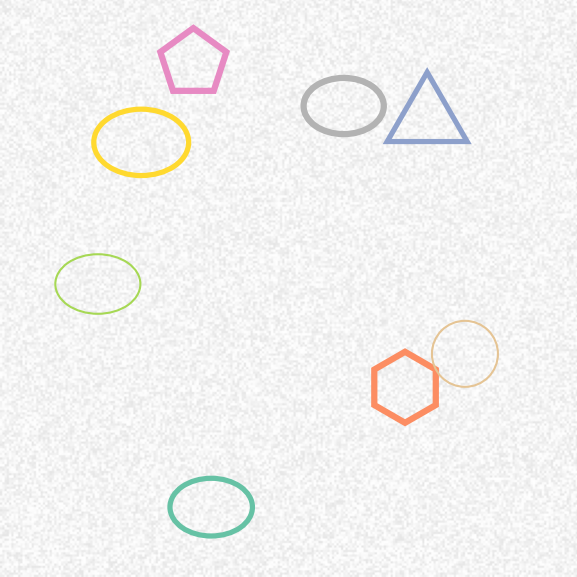[{"shape": "oval", "thickness": 2.5, "radius": 0.36, "center": [0.366, 0.121]}, {"shape": "hexagon", "thickness": 3, "radius": 0.31, "center": [0.701, 0.328]}, {"shape": "triangle", "thickness": 2.5, "radius": 0.4, "center": [0.74, 0.794]}, {"shape": "pentagon", "thickness": 3, "radius": 0.3, "center": [0.335, 0.89]}, {"shape": "oval", "thickness": 1, "radius": 0.37, "center": [0.169, 0.507]}, {"shape": "oval", "thickness": 2.5, "radius": 0.41, "center": [0.245, 0.753]}, {"shape": "circle", "thickness": 1, "radius": 0.29, "center": [0.805, 0.386]}, {"shape": "oval", "thickness": 3, "radius": 0.35, "center": [0.595, 0.816]}]